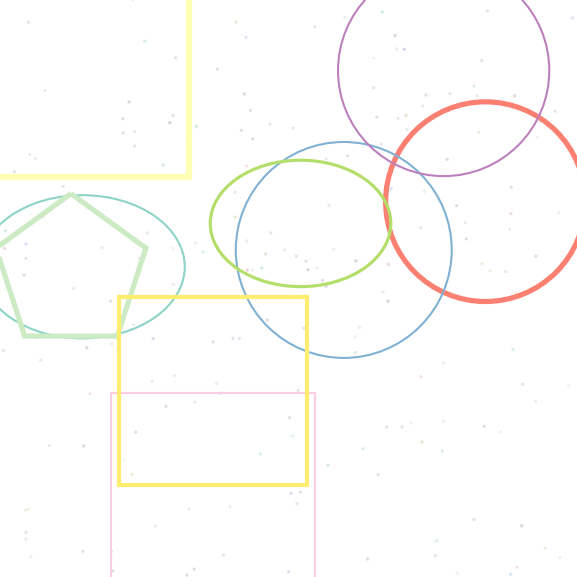[{"shape": "oval", "thickness": 1, "radius": 0.89, "center": [0.143, 0.537]}, {"shape": "square", "thickness": 3, "radius": 0.92, "center": [0.143, 0.877]}, {"shape": "circle", "thickness": 2.5, "radius": 0.86, "center": [0.841, 0.65]}, {"shape": "circle", "thickness": 1, "radius": 0.93, "center": [0.595, 0.566]}, {"shape": "oval", "thickness": 1.5, "radius": 0.78, "center": [0.52, 0.612]}, {"shape": "square", "thickness": 1, "radius": 0.89, "center": [0.369, 0.142]}, {"shape": "circle", "thickness": 1, "radius": 0.91, "center": [0.768, 0.877]}, {"shape": "pentagon", "thickness": 2.5, "radius": 0.68, "center": [0.123, 0.527]}, {"shape": "square", "thickness": 2, "radius": 0.81, "center": [0.369, 0.322]}]